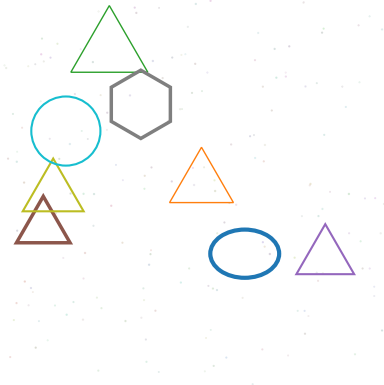[{"shape": "oval", "thickness": 3, "radius": 0.45, "center": [0.636, 0.341]}, {"shape": "triangle", "thickness": 1, "radius": 0.48, "center": [0.523, 0.522]}, {"shape": "triangle", "thickness": 1, "radius": 0.58, "center": [0.284, 0.87]}, {"shape": "triangle", "thickness": 1.5, "radius": 0.43, "center": [0.845, 0.331]}, {"shape": "triangle", "thickness": 2.5, "radius": 0.4, "center": [0.112, 0.41]}, {"shape": "hexagon", "thickness": 2.5, "radius": 0.44, "center": [0.366, 0.729]}, {"shape": "triangle", "thickness": 1.5, "radius": 0.46, "center": [0.138, 0.497]}, {"shape": "circle", "thickness": 1.5, "radius": 0.45, "center": [0.171, 0.66]}]